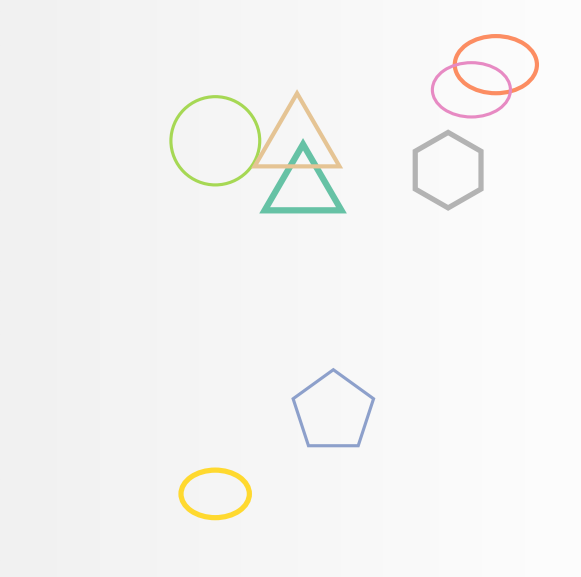[{"shape": "triangle", "thickness": 3, "radius": 0.38, "center": [0.521, 0.673]}, {"shape": "oval", "thickness": 2, "radius": 0.35, "center": [0.853, 0.887]}, {"shape": "pentagon", "thickness": 1.5, "radius": 0.36, "center": [0.573, 0.286]}, {"shape": "oval", "thickness": 1.5, "radius": 0.34, "center": [0.811, 0.844]}, {"shape": "circle", "thickness": 1.5, "radius": 0.38, "center": [0.37, 0.755]}, {"shape": "oval", "thickness": 2.5, "radius": 0.29, "center": [0.37, 0.144]}, {"shape": "triangle", "thickness": 2, "radius": 0.42, "center": [0.511, 0.753]}, {"shape": "hexagon", "thickness": 2.5, "radius": 0.33, "center": [0.771, 0.704]}]